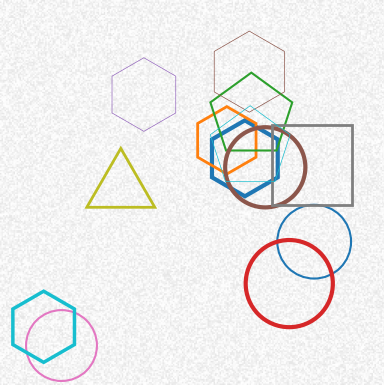[{"shape": "hexagon", "thickness": 3, "radius": 0.49, "center": [0.636, 0.589]}, {"shape": "circle", "thickness": 1.5, "radius": 0.48, "center": [0.816, 0.372]}, {"shape": "hexagon", "thickness": 2, "radius": 0.44, "center": [0.589, 0.636]}, {"shape": "pentagon", "thickness": 1.5, "radius": 0.56, "center": [0.653, 0.7]}, {"shape": "circle", "thickness": 3, "radius": 0.57, "center": [0.751, 0.263]}, {"shape": "hexagon", "thickness": 0.5, "radius": 0.48, "center": [0.374, 0.754]}, {"shape": "hexagon", "thickness": 0.5, "radius": 0.53, "center": [0.648, 0.814]}, {"shape": "circle", "thickness": 3, "radius": 0.52, "center": [0.689, 0.565]}, {"shape": "circle", "thickness": 1.5, "radius": 0.46, "center": [0.16, 0.102]}, {"shape": "square", "thickness": 2, "radius": 0.52, "center": [0.811, 0.572]}, {"shape": "triangle", "thickness": 2, "radius": 0.51, "center": [0.314, 0.513]}, {"shape": "hexagon", "thickness": 2.5, "radius": 0.46, "center": [0.113, 0.151]}, {"shape": "pentagon", "thickness": 0.5, "radius": 0.55, "center": [0.65, 0.616]}]